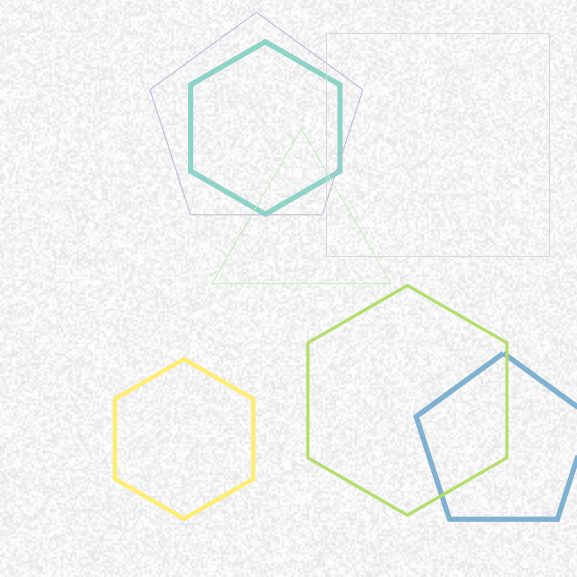[{"shape": "hexagon", "thickness": 2.5, "radius": 0.75, "center": [0.459, 0.778]}, {"shape": "pentagon", "thickness": 0.5, "radius": 0.97, "center": [0.444, 0.784]}, {"shape": "pentagon", "thickness": 2.5, "radius": 0.79, "center": [0.872, 0.229]}, {"shape": "hexagon", "thickness": 1.5, "radius": 0.99, "center": [0.705, 0.306]}, {"shape": "square", "thickness": 0.5, "radius": 0.97, "center": [0.758, 0.749]}, {"shape": "triangle", "thickness": 0.5, "radius": 0.89, "center": [0.522, 0.598]}, {"shape": "hexagon", "thickness": 2, "radius": 0.69, "center": [0.319, 0.239]}]